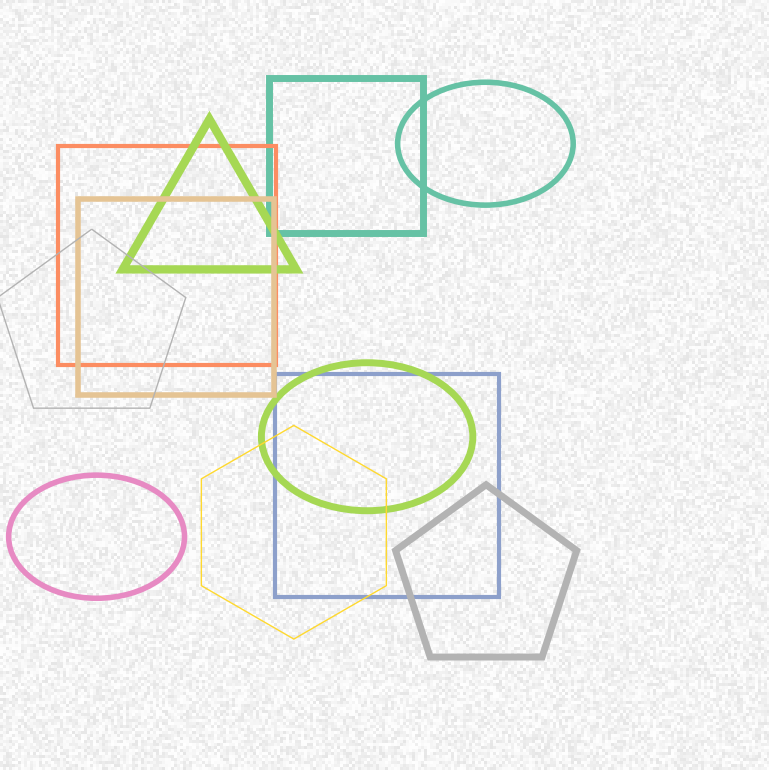[{"shape": "oval", "thickness": 2, "radius": 0.57, "center": [0.63, 0.813]}, {"shape": "square", "thickness": 2.5, "radius": 0.5, "center": [0.449, 0.798]}, {"shape": "square", "thickness": 1.5, "radius": 0.71, "center": [0.217, 0.668]}, {"shape": "square", "thickness": 1.5, "radius": 0.73, "center": [0.503, 0.37]}, {"shape": "oval", "thickness": 2, "radius": 0.57, "center": [0.125, 0.303]}, {"shape": "oval", "thickness": 2.5, "radius": 0.69, "center": [0.477, 0.433]}, {"shape": "triangle", "thickness": 3, "radius": 0.65, "center": [0.272, 0.715]}, {"shape": "hexagon", "thickness": 0.5, "radius": 0.69, "center": [0.382, 0.309]}, {"shape": "square", "thickness": 2, "radius": 0.64, "center": [0.229, 0.614]}, {"shape": "pentagon", "thickness": 2.5, "radius": 0.62, "center": [0.631, 0.247]}, {"shape": "pentagon", "thickness": 0.5, "radius": 0.64, "center": [0.119, 0.574]}]